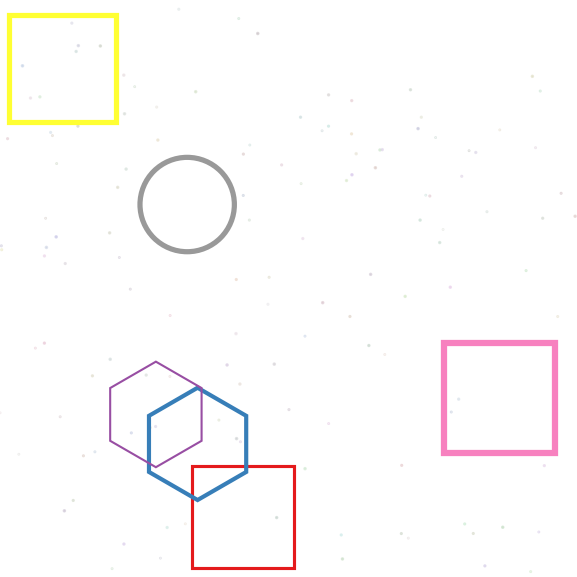[{"shape": "square", "thickness": 1.5, "radius": 0.44, "center": [0.421, 0.104]}, {"shape": "hexagon", "thickness": 2, "radius": 0.49, "center": [0.342, 0.231]}, {"shape": "hexagon", "thickness": 1, "radius": 0.46, "center": [0.27, 0.282]}, {"shape": "square", "thickness": 2.5, "radius": 0.46, "center": [0.109, 0.881]}, {"shape": "square", "thickness": 3, "radius": 0.48, "center": [0.865, 0.31]}, {"shape": "circle", "thickness": 2.5, "radius": 0.41, "center": [0.324, 0.645]}]